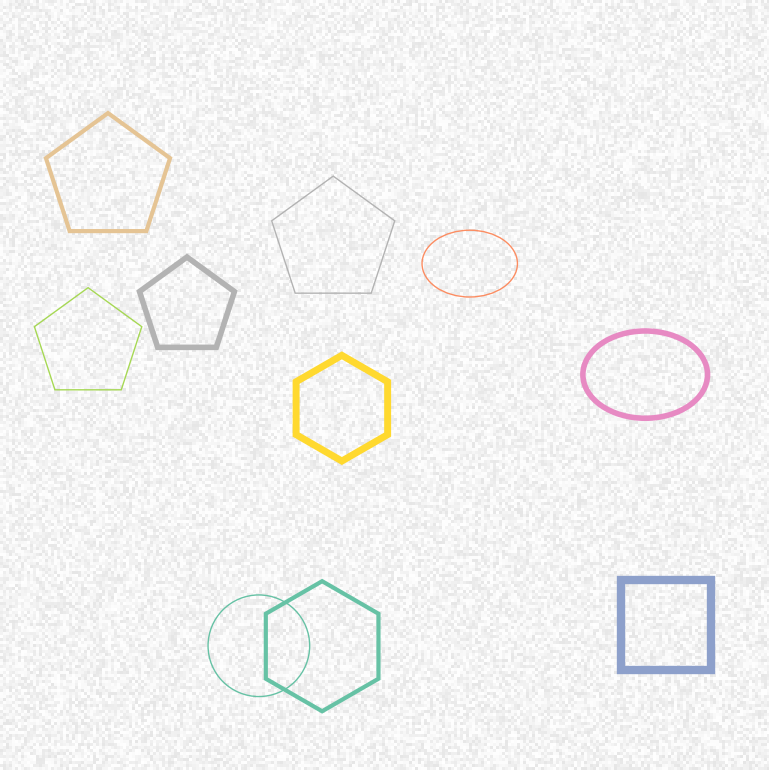[{"shape": "hexagon", "thickness": 1.5, "radius": 0.42, "center": [0.418, 0.161]}, {"shape": "circle", "thickness": 0.5, "radius": 0.33, "center": [0.336, 0.161]}, {"shape": "oval", "thickness": 0.5, "radius": 0.31, "center": [0.61, 0.658]}, {"shape": "square", "thickness": 3, "radius": 0.29, "center": [0.865, 0.189]}, {"shape": "oval", "thickness": 2, "radius": 0.4, "center": [0.838, 0.513]}, {"shape": "pentagon", "thickness": 0.5, "radius": 0.37, "center": [0.114, 0.553]}, {"shape": "hexagon", "thickness": 2.5, "radius": 0.34, "center": [0.444, 0.47]}, {"shape": "pentagon", "thickness": 1.5, "radius": 0.42, "center": [0.14, 0.768]}, {"shape": "pentagon", "thickness": 2, "radius": 0.32, "center": [0.243, 0.601]}, {"shape": "pentagon", "thickness": 0.5, "radius": 0.42, "center": [0.433, 0.687]}]